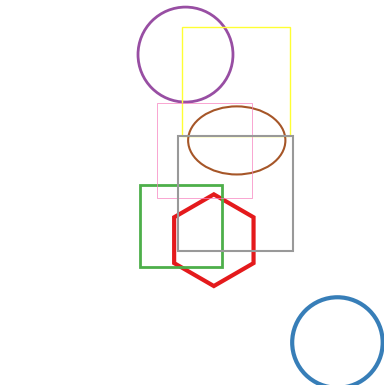[{"shape": "hexagon", "thickness": 3, "radius": 0.6, "center": [0.555, 0.376]}, {"shape": "circle", "thickness": 3, "radius": 0.59, "center": [0.876, 0.11]}, {"shape": "square", "thickness": 2, "radius": 0.53, "center": [0.47, 0.413]}, {"shape": "circle", "thickness": 2, "radius": 0.62, "center": [0.482, 0.858]}, {"shape": "square", "thickness": 1, "radius": 0.71, "center": [0.613, 0.788]}, {"shape": "oval", "thickness": 1.5, "radius": 0.63, "center": [0.615, 0.635]}, {"shape": "square", "thickness": 0.5, "radius": 0.62, "center": [0.531, 0.609]}, {"shape": "square", "thickness": 1.5, "radius": 0.75, "center": [0.611, 0.497]}]